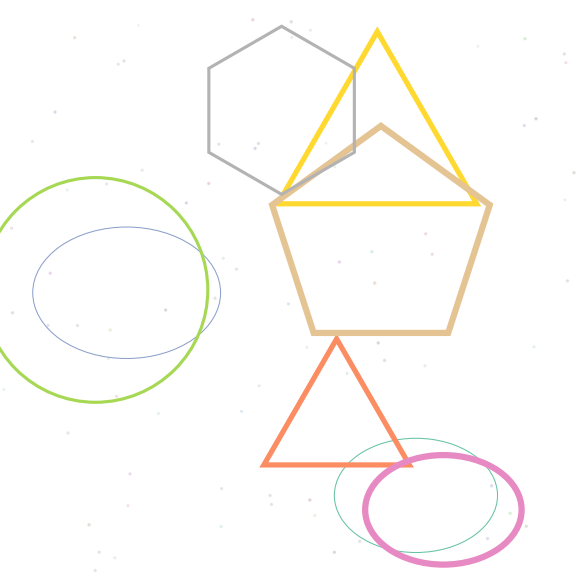[{"shape": "oval", "thickness": 0.5, "radius": 0.71, "center": [0.72, 0.141]}, {"shape": "triangle", "thickness": 2.5, "radius": 0.73, "center": [0.583, 0.267]}, {"shape": "oval", "thickness": 0.5, "radius": 0.81, "center": [0.219, 0.492]}, {"shape": "oval", "thickness": 3, "radius": 0.68, "center": [0.768, 0.116]}, {"shape": "circle", "thickness": 1.5, "radius": 0.97, "center": [0.165, 0.497]}, {"shape": "triangle", "thickness": 2.5, "radius": 0.99, "center": [0.653, 0.746]}, {"shape": "pentagon", "thickness": 3, "radius": 0.99, "center": [0.66, 0.583]}, {"shape": "hexagon", "thickness": 1.5, "radius": 0.73, "center": [0.488, 0.808]}]